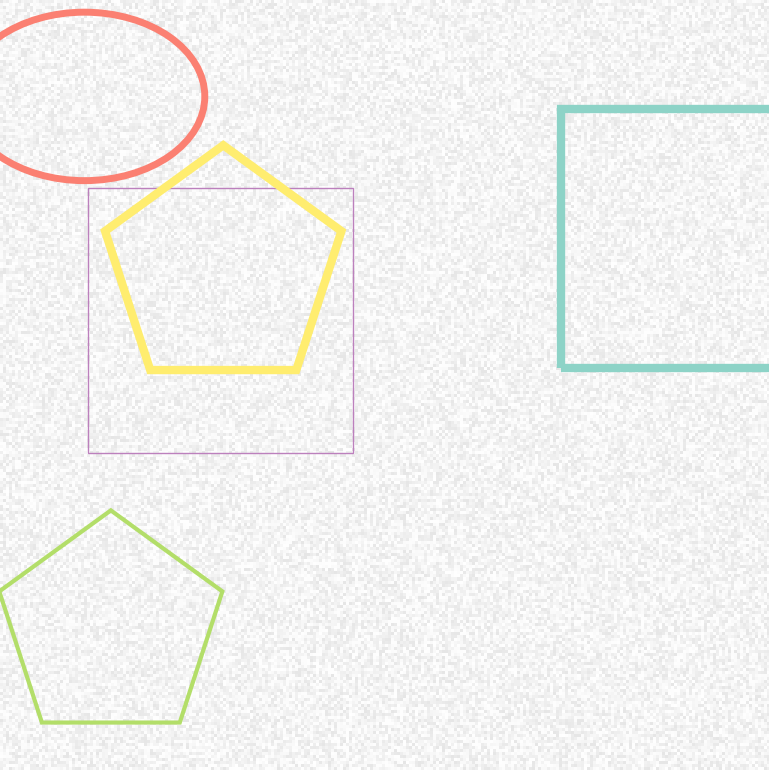[{"shape": "square", "thickness": 3, "radius": 0.84, "center": [0.896, 0.69]}, {"shape": "oval", "thickness": 2.5, "radius": 0.78, "center": [0.11, 0.875]}, {"shape": "pentagon", "thickness": 1.5, "radius": 0.76, "center": [0.144, 0.185]}, {"shape": "square", "thickness": 0.5, "radius": 0.86, "center": [0.286, 0.584]}, {"shape": "pentagon", "thickness": 3, "radius": 0.81, "center": [0.29, 0.65]}]